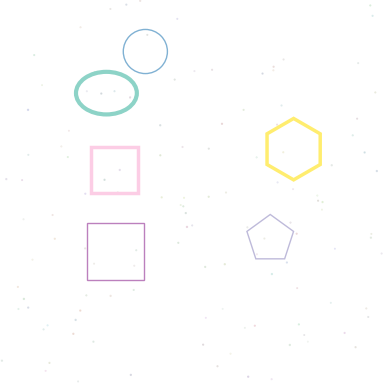[{"shape": "oval", "thickness": 3, "radius": 0.4, "center": [0.276, 0.758]}, {"shape": "pentagon", "thickness": 1, "radius": 0.32, "center": [0.702, 0.379]}, {"shape": "circle", "thickness": 1, "radius": 0.29, "center": [0.378, 0.866]}, {"shape": "square", "thickness": 2.5, "radius": 0.3, "center": [0.297, 0.559]}, {"shape": "square", "thickness": 1, "radius": 0.37, "center": [0.299, 0.346]}, {"shape": "hexagon", "thickness": 2.5, "radius": 0.4, "center": [0.763, 0.613]}]